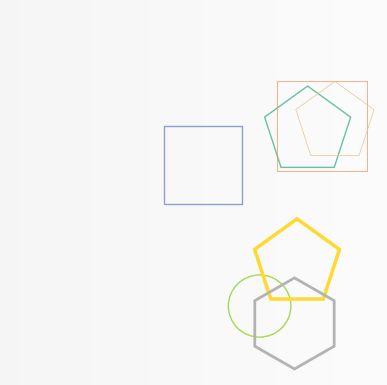[{"shape": "pentagon", "thickness": 1, "radius": 0.58, "center": [0.794, 0.66]}, {"shape": "square", "thickness": 0.5, "radius": 0.58, "center": [0.831, 0.674]}, {"shape": "square", "thickness": 1, "radius": 0.51, "center": [0.524, 0.572]}, {"shape": "circle", "thickness": 1, "radius": 0.4, "center": [0.67, 0.205]}, {"shape": "pentagon", "thickness": 2.5, "radius": 0.58, "center": [0.767, 0.316]}, {"shape": "pentagon", "thickness": 0.5, "radius": 0.53, "center": [0.864, 0.682]}, {"shape": "hexagon", "thickness": 2, "radius": 0.59, "center": [0.76, 0.16]}]